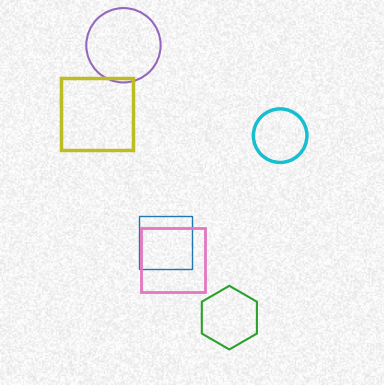[{"shape": "square", "thickness": 1, "radius": 0.34, "center": [0.431, 0.37]}, {"shape": "hexagon", "thickness": 1.5, "radius": 0.41, "center": [0.596, 0.175]}, {"shape": "circle", "thickness": 1.5, "radius": 0.48, "center": [0.321, 0.882]}, {"shape": "square", "thickness": 2, "radius": 0.42, "center": [0.45, 0.325]}, {"shape": "square", "thickness": 2.5, "radius": 0.47, "center": [0.253, 0.704]}, {"shape": "circle", "thickness": 2.5, "radius": 0.35, "center": [0.728, 0.648]}]